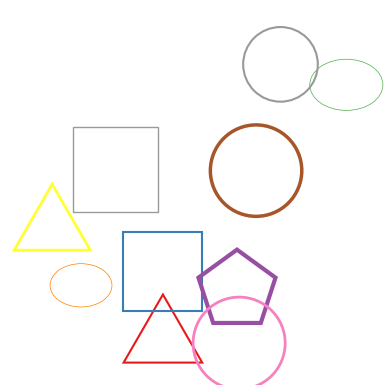[{"shape": "triangle", "thickness": 1.5, "radius": 0.59, "center": [0.423, 0.117]}, {"shape": "square", "thickness": 1.5, "radius": 0.51, "center": [0.422, 0.296]}, {"shape": "oval", "thickness": 0.5, "radius": 0.47, "center": [0.9, 0.78]}, {"shape": "pentagon", "thickness": 3, "radius": 0.53, "center": [0.616, 0.246]}, {"shape": "oval", "thickness": 0.5, "radius": 0.4, "center": [0.21, 0.259]}, {"shape": "triangle", "thickness": 2, "radius": 0.57, "center": [0.136, 0.407]}, {"shape": "circle", "thickness": 2.5, "radius": 0.59, "center": [0.665, 0.557]}, {"shape": "circle", "thickness": 2, "radius": 0.6, "center": [0.621, 0.109]}, {"shape": "circle", "thickness": 1.5, "radius": 0.48, "center": [0.729, 0.833]}, {"shape": "square", "thickness": 1, "radius": 0.56, "center": [0.3, 0.56]}]